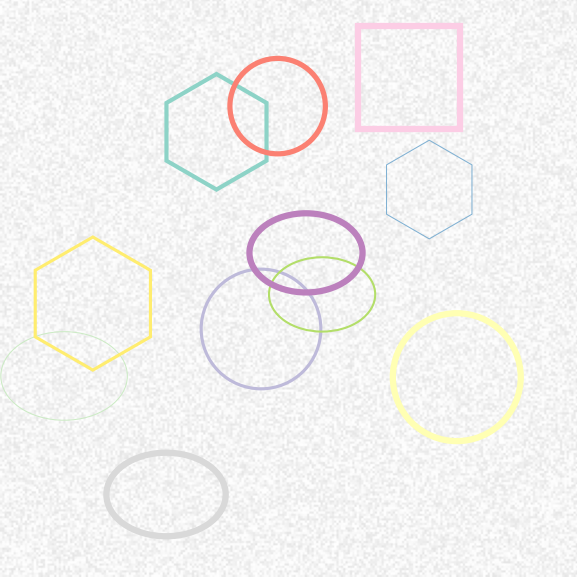[{"shape": "hexagon", "thickness": 2, "radius": 0.5, "center": [0.375, 0.771]}, {"shape": "circle", "thickness": 3, "radius": 0.55, "center": [0.791, 0.346]}, {"shape": "circle", "thickness": 1.5, "radius": 0.52, "center": [0.452, 0.429]}, {"shape": "circle", "thickness": 2.5, "radius": 0.41, "center": [0.481, 0.815]}, {"shape": "hexagon", "thickness": 0.5, "radius": 0.43, "center": [0.743, 0.671]}, {"shape": "oval", "thickness": 1, "radius": 0.46, "center": [0.558, 0.489]}, {"shape": "square", "thickness": 3, "radius": 0.44, "center": [0.708, 0.865]}, {"shape": "oval", "thickness": 3, "radius": 0.52, "center": [0.288, 0.143]}, {"shape": "oval", "thickness": 3, "radius": 0.49, "center": [0.53, 0.561]}, {"shape": "oval", "thickness": 0.5, "radius": 0.55, "center": [0.111, 0.348]}, {"shape": "hexagon", "thickness": 1.5, "radius": 0.58, "center": [0.161, 0.473]}]